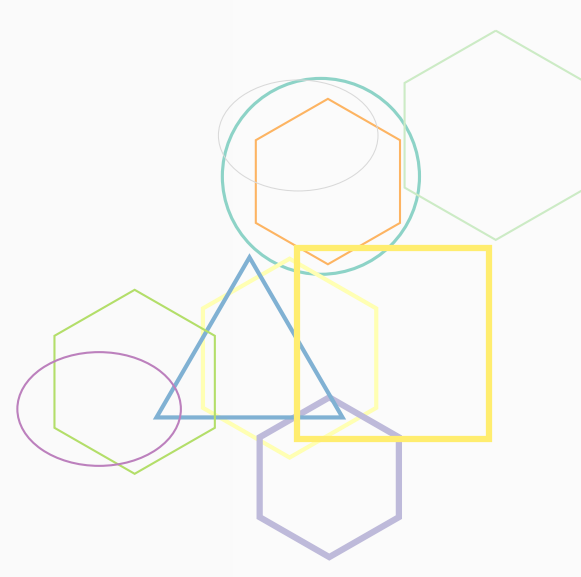[{"shape": "circle", "thickness": 1.5, "radius": 0.85, "center": [0.552, 0.694]}, {"shape": "hexagon", "thickness": 2, "radius": 0.86, "center": [0.498, 0.379]}, {"shape": "hexagon", "thickness": 3, "radius": 0.69, "center": [0.566, 0.173]}, {"shape": "triangle", "thickness": 2, "radius": 0.92, "center": [0.429, 0.369]}, {"shape": "hexagon", "thickness": 1, "radius": 0.72, "center": [0.564, 0.685]}, {"shape": "hexagon", "thickness": 1, "radius": 0.8, "center": [0.232, 0.338]}, {"shape": "oval", "thickness": 0.5, "radius": 0.69, "center": [0.513, 0.765]}, {"shape": "oval", "thickness": 1, "radius": 0.7, "center": [0.171, 0.291]}, {"shape": "hexagon", "thickness": 1, "radius": 0.91, "center": [0.853, 0.765]}, {"shape": "square", "thickness": 3, "radius": 0.83, "center": [0.676, 0.405]}]